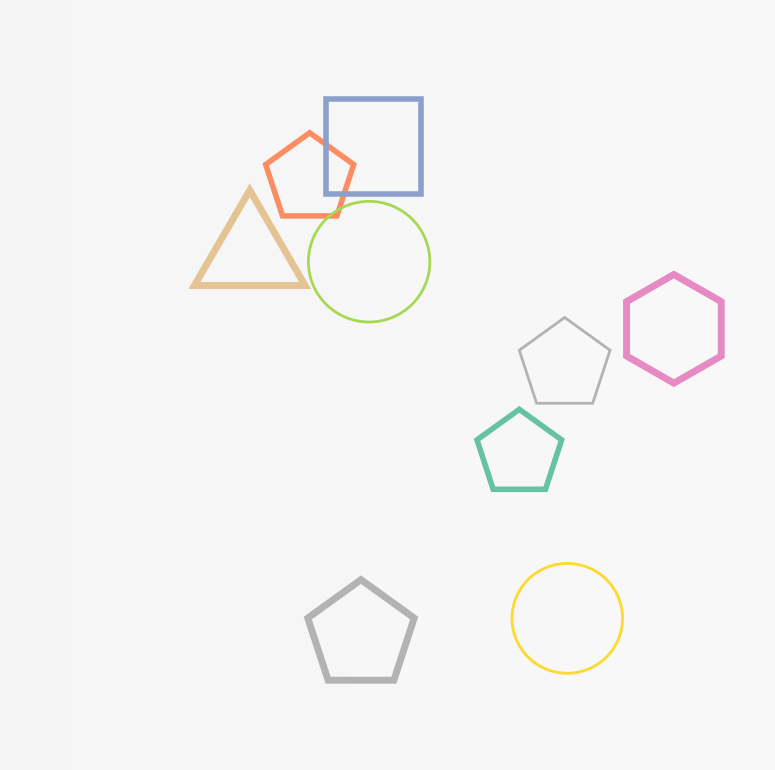[{"shape": "pentagon", "thickness": 2, "radius": 0.29, "center": [0.67, 0.411]}, {"shape": "pentagon", "thickness": 2, "radius": 0.3, "center": [0.4, 0.768]}, {"shape": "square", "thickness": 2, "radius": 0.31, "center": [0.482, 0.81]}, {"shape": "hexagon", "thickness": 2.5, "radius": 0.35, "center": [0.87, 0.573]}, {"shape": "circle", "thickness": 1, "radius": 0.39, "center": [0.476, 0.66]}, {"shape": "circle", "thickness": 1, "radius": 0.36, "center": [0.732, 0.197]}, {"shape": "triangle", "thickness": 2.5, "radius": 0.41, "center": [0.322, 0.67]}, {"shape": "pentagon", "thickness": 2.5, "radius": 0.36, "center": [0.466, 0.175]}, {"shape": "pentagon", "thickness": 1, "radius": 0.31, "center": [0.729, 0.526]}]